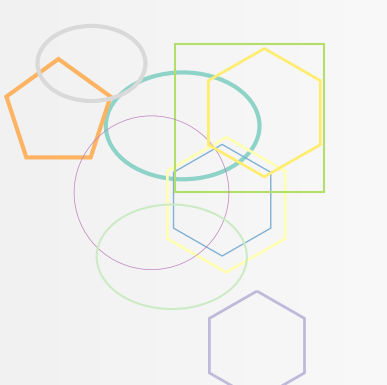[{"shape": "oval", "thickness": 3, "radius": 0.99, "center": [0.471, 0.673]}, {"shape": "hexagon", "thickness": 2, "radius": 0.88, "center": [0.584, 0.468]}, {"shape": "hexagon", "thickness": 2, "radius": 0.71, "center": [0.663, 0.102]}, {"shape": "hexagon", "thickness": 1, "radius": 0.72, "center": [0.573, 0.48]}, {"shape": "pentagon", "thickness": 3, "radius": 0.71, "center": [0.151, 0.705]}, {"shape": "square", "thickness": 1.5, "radius": 0.96, "center": [0.644, 0.693]}, {"shape": "oval", "thickness": 3, "radius": 0.7, "center": [0.236, 0.835]}, {"shape": "circle", "thickness": 0.5, "radius": 1.0, "center": [0.391, 0.499]}, {"shape": "oval", "thickness": 1.5, "radius": 0.97, "center": [0.443, 0.333]}, {"shape": "hexagon", "thickness": 2, "radius": 0.83, "center": [0.682, 0.707]}]